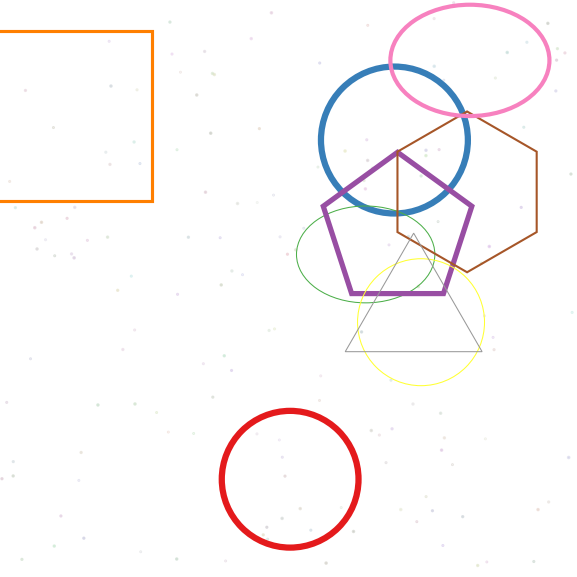[{"shape": "circle", "thickness": 3, "radius": 0.59, "center": [0.502, 0.169]}, {"shape": "circle", "thickness": 3, "radius": 0.64, "center": [0.683, 0.757]}, {"shape": "oval", "thickness": 0.5, "radius": 0.6, "center": [0.633, 0.559]}, {"shape": "pentagon", "thickness": 2.5, "radius": 0.68, "center": [0.688, 0.6]}, {"shape": "square", "thickness": 1.5, "radius": 0.74, "center": [0.116, 0.798]}, {"shape": "circle", "thickness": 0.5, "radius": 0.55, "center": [0.729, 0.441]}, {"shape": "hexagon", "thickness": 1, "radius": 0.7, "center": [0.809, 0.667]}, {"shape": "oval", "thickness": 2, "radius": 0.69, "center": [0.814, 0.895]}, {"shape": "triangle", "thickness": 0.5, "radius": 0.68, "center": [0.716, 0.459]}]